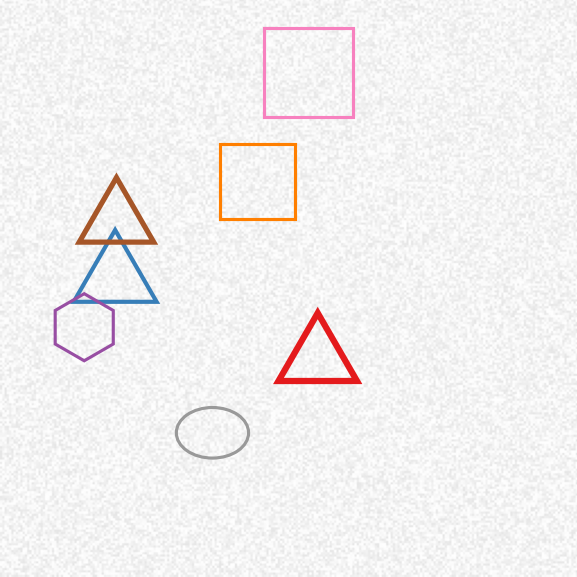[{"shape": "triangle", "thickness": 3, "radius": 0.39, "center": [0.55, 0.379]}, {"shape": "triangle", "thickness": 2, "radius": 0.41, "center": [0.199, 0.518]}, {"shape": "hexagon", "thickness": 1.5, "radius": 0.29, "center": [0.146, 0.432]}, {"shape": "square", "thickness": 1.5, "radius": 0.32, "center": [0.446, 0.685]}, {"shape": "triangle", "thickness": 2.5, "radius": 0.37, "center": [0.202, 0.617]}, {"shape": "square", "thickness": 1.5, "radius": 0.39, "center": [0.534, 0.873]}, {"shape": "oval", "thickness": 1.5, "radius": 0.31, "center": [0.368, 0.25]}]